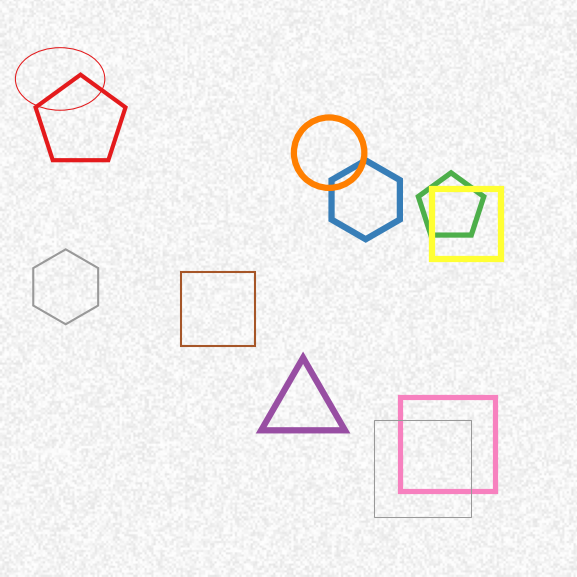[{"shape": "oval", "thickness": 0.5, "radius": 0.39, "center": [0.104, 0.862]}, {"shape": "pentagon", "thickness": 2, "radius": 0.41, "center": [0.139, 0.788]}, {"shape": "hexagon", "thickness": 3, "radius": 0.34, "center": [0.633, 0.653]}, {"shape": "pentagon", "thickness": 2.5, "radius": 0.3, "center": [0.781, 0.64]}, {"shape": "triangle", "thickness": 3, "radius": 0.42, "center": [0.525, 0.296]}, {"shape": "circle", "thickness": 3, "radius": 0.3, "center": [0.57, 0.735]}, {"shape": "square", "thickness": 3, "radius": 0.3, "center": [0.808, 0.611]}, {"shape": "square", "thickness": 1, "radius": 0.32, "center": [0.378, 0.464]}, {"shape": "square", "thickness": 2.5, "radius": 0.41, "center": [0.775, 0.231]}, {"shape": "hexagon", "thickness": 1, "radius": 0.32, "center": [0.114, 0.503]}, {"shape": "square", "thickness": 0.5, "radius": 0.42, "center": [0.731, 0.188]}]